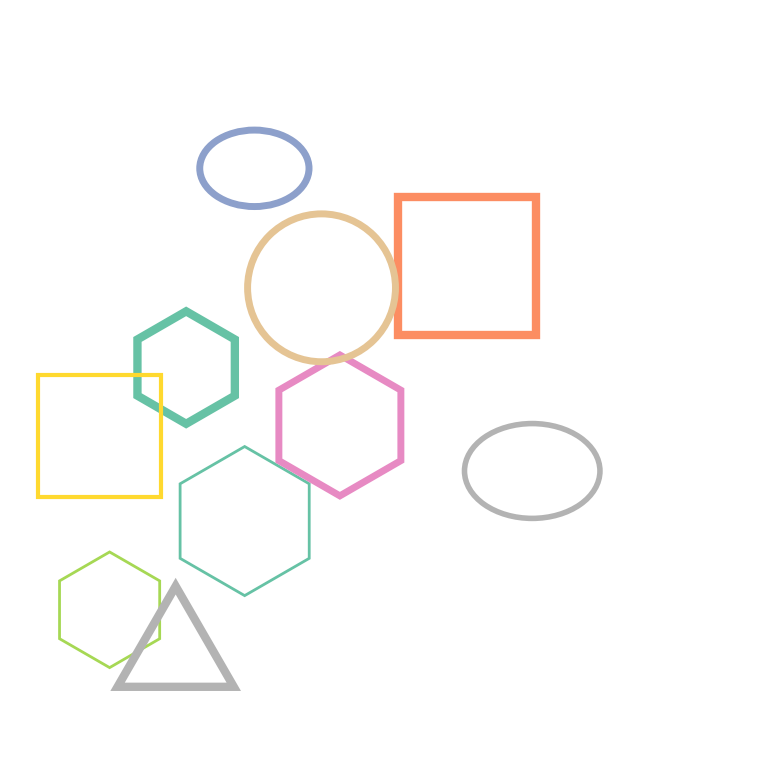[{"shape": "hexagon", "thickness": 1, "radius": 0.48, "center": [0.318, 0.323]}, {"shape": "hexagon", "thickness": 3, "radius": 0.37, "center": [0.242, 0.523]}, {"shape": "square", "thickness": 3, "radius": 0.45, "center": [0.607, 0.655]}, {"shape": "oval", "thickness": 2.5, "radius": 0.35, "center": [0.33, 0.781]}, {"shape": "hexagon", "thickness": 2.5, "radius": 0.46, "center": [0.441, 0.448]}, {"shape": "hexagon", "thickness": 1, "radius": 0.38, "center": [0.142, 0.208]}, {"shape": "square", "thickness": 1.5, "radius": 0.4, "center": [0.129, 0.434]}, {"shape": "circle", "thickness": 2.5, "radius": 0.48, "center": [0.418, 0.626]}, {"shape": "oval", "thickness": 2, "radius": 0.44, "center": [0.691, 0.388]}, {"shape": "triangle", "thickness": 3, "radius": 0.44, "center": [0.228, 0.152]}]